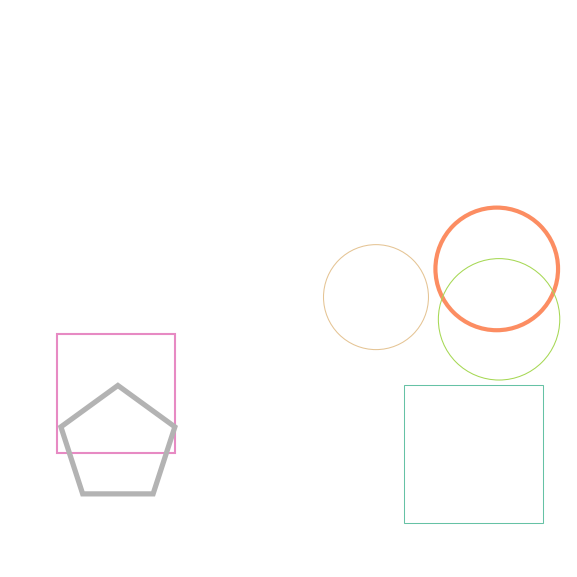[{"shape": "square", "thickness": 0.5, "radius": 0.6, "center": [0.82, 0.214]}, {"shape": "circle", "thickness": 2, "radius": 0.53, "center": [0.86, 0.533]}, {"shape": "square", "thickness": 1, "radius": 0.51, "center": [0.201, 0.318]}, {"shape": "circle", "thickness": 0.5, "radius": 0.53, "center": [0.864, 0.446]}, {"shape": "circle", "thickness": 0.5, "radius": 0.45, "center": [0.651, 0.485]}, {"shape": "pentagon", "thickness": 2.5, "radius": 0.52, "center": [0.204, 0.228]}]